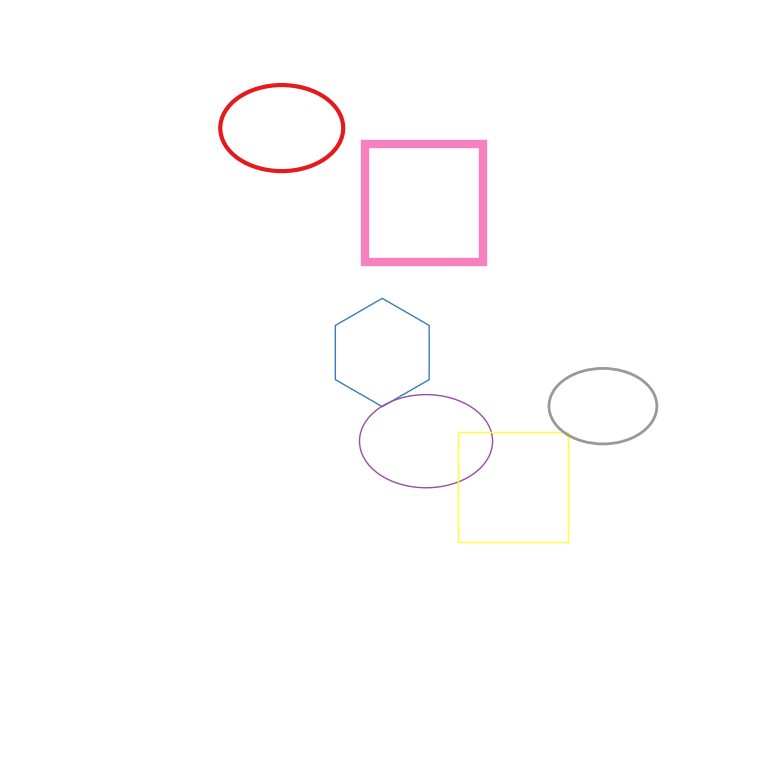[{"shape": "oval", "thickness": 1.5, "radius": 0.4, "center": [0.366, 0.834]}, {"shape": "hexagon", "thickness": 0.5, "radius": 0.35, "center": [0.496, 0.542]}, {"shape": "oval", "thickness": 0.5, "radius": 0.43, "center": [0.553, 0.427]}, {"shape": "square", "thickness": 0.5, "radius": 0.36, "center": [0.666, 0.368]}, {"shape": "square", "thickness": 3, "radius": 0.38, "center": [0.551, 0.736]}, {"shape": "oval", "thickness": 1, "radius": 0.35, "center": [0.783, 0.473]}]